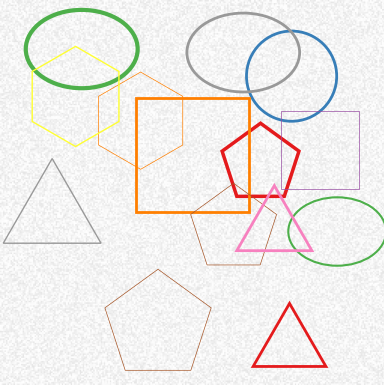[{"shape": "triangle", "thickness": 2, "radius": 0.55, "center": [0.752, 0.103]}, {"shape": "pentagon", "thickness": 2.5, "radius": 0.52, "center": [0.677, 0.575]}, {"shape": "circle", "thickness": 2, "radius": 0.59, "center": [0.757, 0.802]}, {"shape": "oval", "thickness": 1.5, "radius": 0.63, "center": [0.876, 0.399]}, {"shape": "oval", "thickness": 3, "radius": 0.73, "center": [0.212, 0.873]}, {"shape": "square", "thickness": 0.5, "radius": 0.51, "center": [0.831, 0.611]}, {"shape": "hexagon", "thickness": 0.5, "radius": 0.63, "center": [0.365, 0.687]}, {"shape": "square", "thickness": 2, "radius": 0.74, "center": [0.5, 0.598]}, {"shape": "hexagon", "thickness": 1, "radius": 0.65, "center": [0.196, 0.749]}, {"shape": "pentagon", "thickness": 0.5, "radius": 0.73, "center": [0.41, 0.156]}, {"shape": "pentagon", "thickness": 0.5, "radius": 0.59, "center": [0.607, 0.407]}, {"shape": "triangle", "thickness": 2, "radius": 0.56, "center": [0.713, 0.405]}, {"shape": "oval", "thickness": 2, "radius": 0.73, "center": [0.632, 0.864]}, {"shape": "triangle", "thickness": 1, "radius": 0.73, "center": [0.135, 0.442]}]